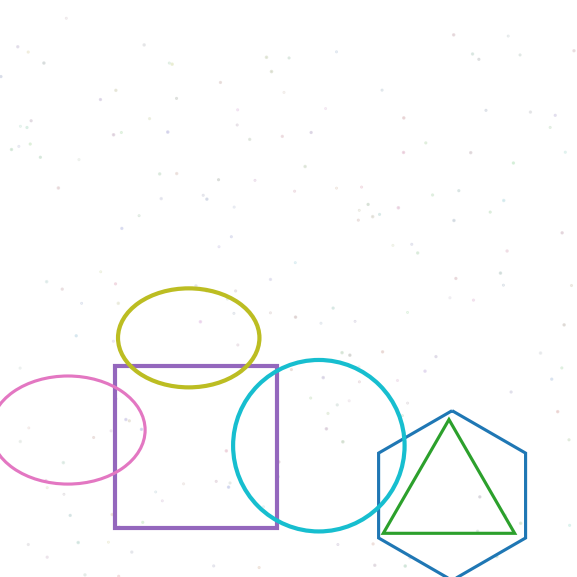[{"shape": "hexagon", "thickness": 1.5, "radius": 0.73, "center": [0.783, 0.141]}, {"shape": "triangle", "thickness": 1.5, "radius": 0.66, "center": [0.777, 0.141]}, {"shape": "square", "thickness": 2, "radius": 0.7, "center": [0.34, 0.225]}, {"shape": "oval", "thickness": 1.5, "radius": 0.67, "center": [0.118, 0.254]}, {"shape": "oval", "thickness": 2, "radius": 0.61, "center": [0.327, 0.414]}, {"shape": "circle", "thickness": 2, "radius": 0.74, "center": [0.552, 0.227]}]